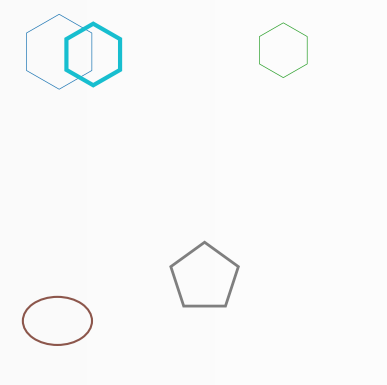[{"shape": "hexagon", "thickness": 0.5, "radius": 0.49, "center": [0.153, 0.866]}, {"shape": "hexagon", "thickness": 0.5, "radius": 0.36, "center": [0.731, 0.87]}, {"shape": "oval", "thickness": 1.5, "radius": 0.45, "center": [0.148, 0.166]}, {"shape": "pentagon", "thickness": 2, "radius": 0.46, "center": [0.528, 0.279]}, {"shape": "hexagon", "thickness": 3, "radius": 0.4, "center": [0.241, 0.858]}]